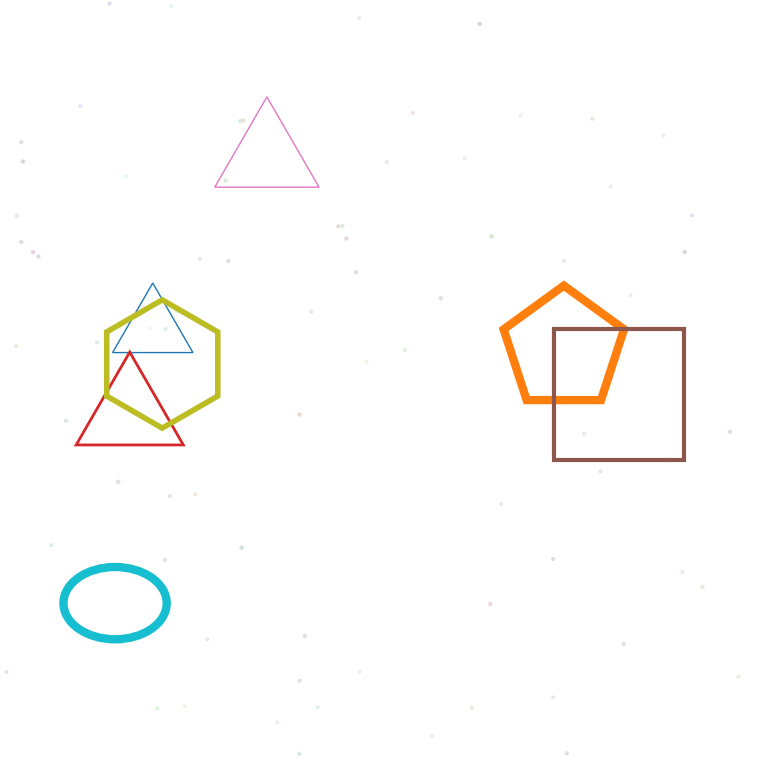[{"shape": "triangle", "thickness": 0.5, "radius": 0.3, "center": [0.198, 0.572]}, {"shape": "pentagon", "thickness": 3, "radius": 0.41, "center": [0.732, 0.547]}, {"shape": "triangle", "thickness": 1, "radius": 0.4, "center": [0.168, 0.462]}, {"shape": "square", "thickness": 1.5, "radius": 0.42, "center": [0.804, 0.487]}, {"shape": "triangle", "thickness": 0.5, "radius": 0.39, "center": [0.347, 0.796]}, {"shape": "hexagon", "thickness": 2, "radius": 0.42, "center": [0.211, 0.527]}, {"shape": "oval", "thickness": 3, "radius": 0.34, "center": [0.149, 0.217]}]